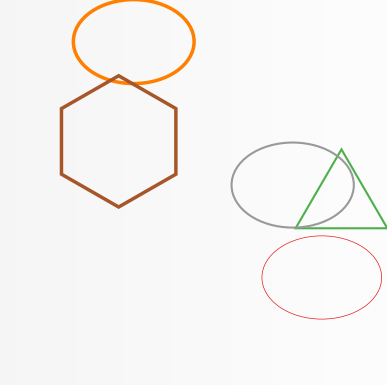[{"shape": "oval", "thickness": 0.5, "radius": 0.77, "center": [0.83, 0.279]}, {"shape": "triangle", "thickness": 1.5, "radius": 0.68, "center": [0.881, 0.475]}, {"shape": "oval", "thickness": 2.5, "radius": 0.78, "center": [0.345, 0.892]}, {"shape": "hexagon", "thickness": 2.5, "radius": 0.85, "center": [0.306, 0.633]}, {"shape": "oval", "thickness": 1.5, "radius": 0.79, "center": [0.755, 0.519]}]